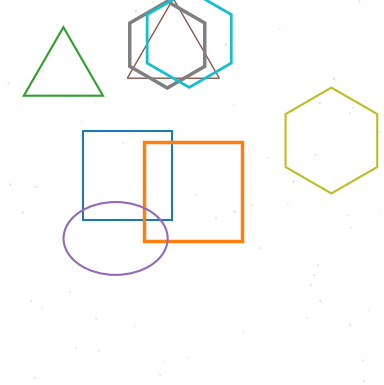[{"shape": "square", "thickness": 1.5, "radius": 0.58, "center": [0.331, 0.544]}, {"shape": "square", "thickness": 2.5, "radius": 0.64, "center": [0.5, 0.503]}, {"shape": "triangle", "thickness": 1.5, "radius": 0.59, "center": [0.165, 0.811]}, {"shape": "oval", "thickness": 1.5, "radius": 0.68, "center": [0.3, 0.381]}, {"shape": "triangle", "thickness": 1, "radius": 0.69, "center": [0.45, 0.866]}, {"shape": "hexagon", "thickness": 2.5, "radius": 0.56, "center": [0.434, 0.884]}, {"shape": "hexagon", "thickness": 1.5, "radius": 0.69, "center": [0.861, 0.635]}, {"shape": "hexagon", "thickness": 2, "radius": 0.63, "center": [0.491, 0.899]}]